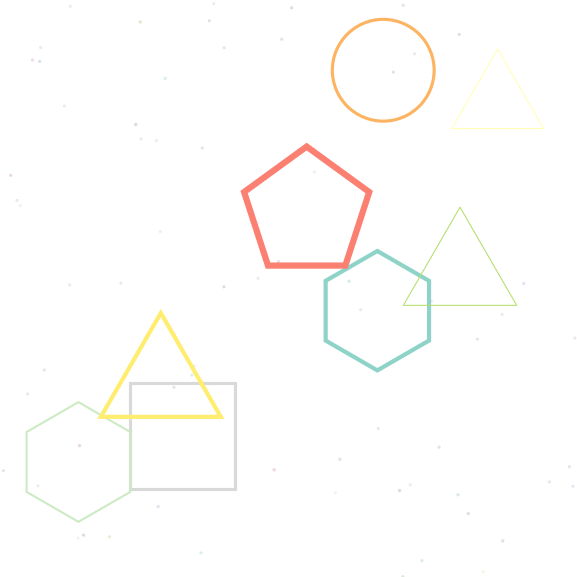[{"shape": "hexagon", "thickness": 2, "radius": 0.52, "center": [0.653, 0.461]}, {"shape": "triangle", "thickness": 0.5, "radius": 0.46, "center": [0.862, 0.822]}, {"shape": "pentagon", "thickness": 3, "radius": 0.57, "center": [0.531, 0.631]}, {"shape": "circle", "thickness": 1.5, "radius": 0.44, "center": [0.664, 0.877]}, {"shape": "triangle", "thickness": 0.5, "radius": 0.57, "center": [0.797, 0.527]}, {"shape": "square", "thickness": 1.5, "radius": 0.46, "center": [0.317, 0.244]}, {"shape": "hexagon", "thickness": 1, "radius": 0.52, "center": [0.136, 0.199]}, {"shape": "triangle", "thickness": 2, "radius": 0.6, "center": [0.278, 0.337]}]